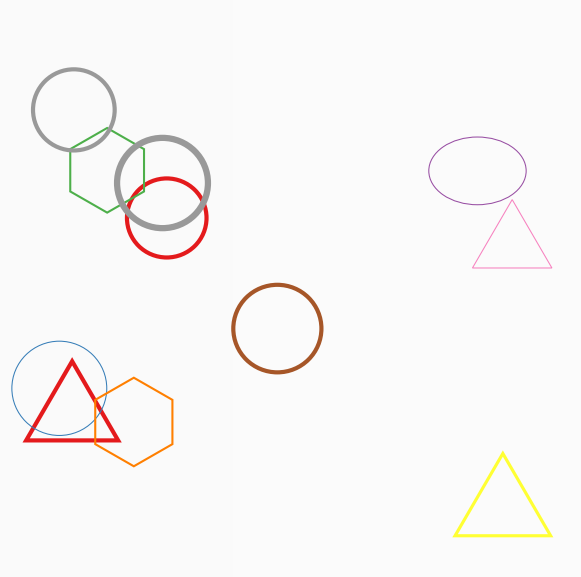[{"shape": "circle", "thickness": 2, "radius": 0.34, "center": [0.287, 0.622]}, {"shape": "triangle", "thickness": 2, "radius": 0.46, "center": [0.124, 0.282]}, {"shape": "circle", "thickness": 0.5, "radius": 0.41, "center": [0.102, 0.327]}, {"shape": "hexagon", "thickness": 1, "radius": 0.37, "center": [0.184, 0.704]}, {"shape": "oval", "thickness": 0.5, "radius": 0.42, "center": [0.821, 0.703]}, {"shape": "hexagon", "thickness": 1, "radius": 0.38, "center": [0.23, 0.268]}, {"shape": "triangle", "thickness": 1.5, "radius": 0.47, "center": [0.865, 0.119]}, {"shape": "circle", "thickness": 2, "radius": 0.38, "center": [0.477, 0.43]}, {"shape": "triangle", "thickness": 0.5, "radius": 0.39, "center": [0.881, 0.575]}, {"shape": "circle", "thickness": 2, "radius": 0.35, "center": [0.127, 0.809]}, {"shape": "circle", "thickness": 3, "radius": 0.39, "center": [0.28, 0.682]}]